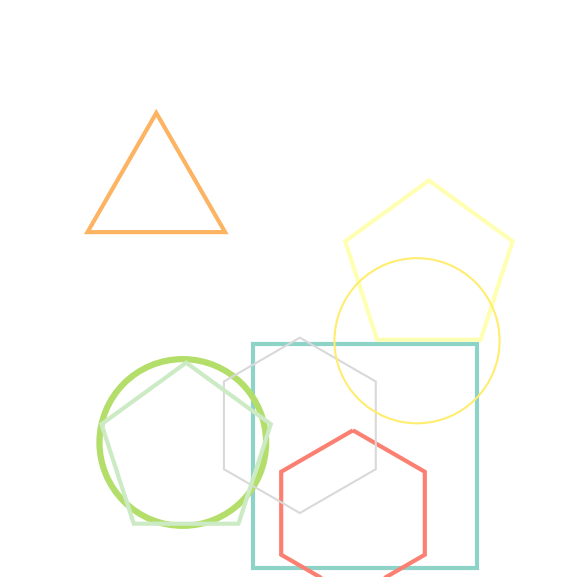[{"shape": "square", "thickness": 2, "radius": 0.97, "center": [0.632, 0.209]}, {"shape": "pentagon", "thickness": 2, "radius": 0.76, "center": [0.743, 0.534]}, {"shape": "hexagon", "thickness": 2, "radius": 0.72, "center": [0.611, 0.11]}, {"shape": "triangle", "thickness": 2, "radius": 0.69, "center": [0.271, 0.666]}, {"shape": "circle", "thickness": 3, "radius": 0.72, "center": [0.317, 0.233]}, {"shape": "hexagon", "thickness": 1, "radius": 0.76, "center": [0.519, 0.263]}, {"shape": "pentagon", "thickness": 2, "radius": 0.77, "center": [0.322, 0.217]}, {"shape": "circle", "thickness": 1, "radius": 0.71, "center": [0.722, 0.409]}]